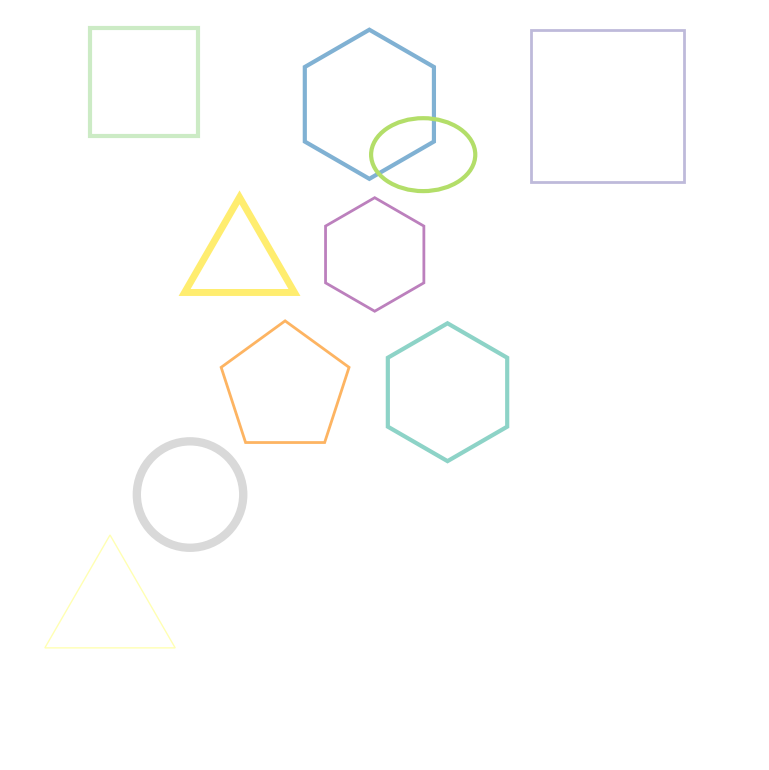[{"shape": "hexagon", "thickness": 1.5, "radius": 0.45, "center": [0.581, 0.491]}, {"shape": "triangle", "thickness": 0.5, "radius": 0.49, "center": [0.143, 0.207]}, {"shape": "square", "thickness": 1, "radius": 0.5, "center": [0.789, 0.862]}, {"shape": "hexagon", "thickness": 1.5, "radius": 0.48, "center": [0.48, 0.865]}, {"shape": "pentagon", "thickness": 1, "radius": 0.44, "center": [0.37, 0.496]}, {"shape": "oval", "thickness": 1.5, "radius": 0.34, "center": [0.55, 0.799]}, {"shape": "circle", "thickness": 3, "radius": 0.35, "center": [0.247, 0.358]}, {"shape": "hexagon", "thickness": 1, "radius": 0.37, "center": [0.487, 0.67]}, {"shape": "square", "thickness": 1.5, "radius": 0.35, "center": [0.187, 0.893]}, {"shape": "triangle", "thickness": 2.5, "radius": 0.41, "center": [0.311, 0.661]}]